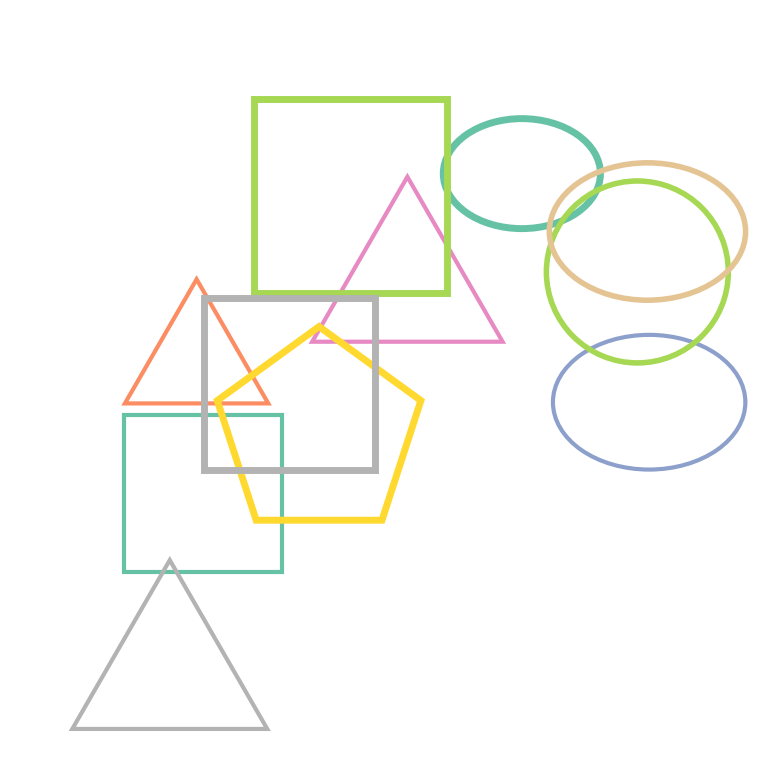[{"shape": "square", "thickness": 1.5, "radius": 0.51, "center": [0.264, 0.359]}, {"shape": "oval", "thickness": 2.5, "radius": 0.51, "center": [0.678, 0.775]}, {"shape": "triangle", "thickness": 1.5, "radius": 0.54, "center": [0.255, 0.53]}, {"shape": "oval", "thickness": 1.5, "radius": 0.62, "center": [0.843, 0.478]}, {"shape": "triangle", "thickness": 1.5, "radius": 0.71, "center": [0.529, 0.628]}, {"shape": "circle", "thickness": 2, "radius": 0.59, "center": [0.828, 0.647]}, {"shape": "square", "thickness": 2.5, "radius": 0.63, "center": [0.455, 0.745]}, {"shape": "pentagon", "thickness": 2.5, "radius": 0.7, "center": [0.414, 0.437]}, {"shape": "oval", "thickness": 2, "radius": 0.64, "center": [0.841, 0.699]}, {"shape": "square", "thickness": 2.5, "radius": 0.56, "center": [0.376, 0.501]}, {"shape": "triangle", "thickness": 1.5, "radius": 0.73, "center": [0.22, 0.126]}]